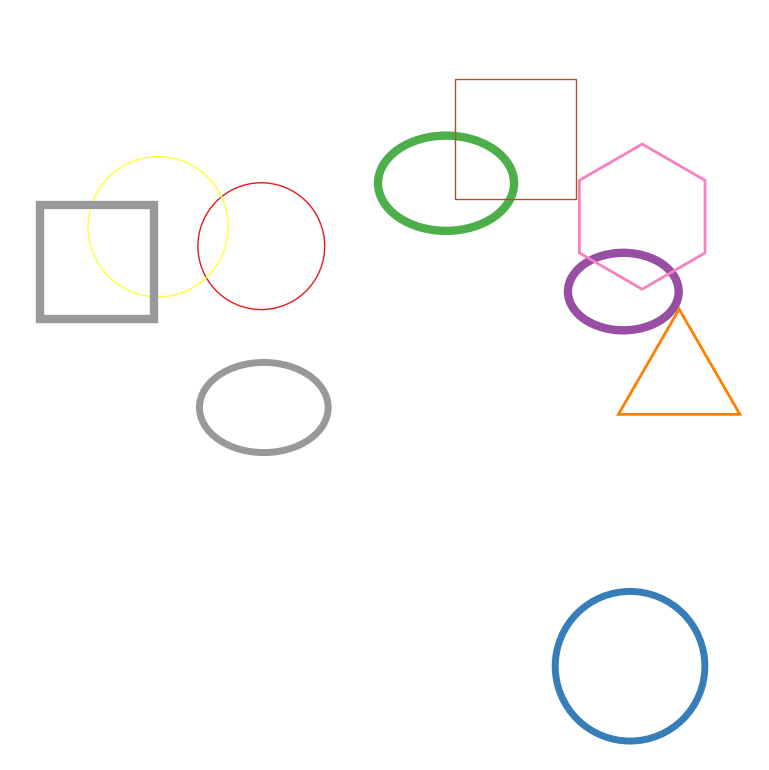[{"shape": "circle", "thickness": 0.5, "radius": 0.41, "center": [0.339, 0.68]}, {"shape": "circle", "thickness": 2.5, "radius": 0.49, "center": [0.818, 0.135]}, {"shape": "oval", "thickness": 3, "radius": 0.44, "center": [0.579, 0.762]}, {"shape": "oval", "thickness": 3, "radius": 0.36, "center": [0.81, 0.621]}, {"shape": "triangle", "thickness": 1, "radius": 0.46, "center": [0.882, 0.507]}, {"shape": "circle", "thickness": 0.5, "radius": 0.46, "center": [0.205, 0.705]}, {"shape": "square", "thickness": 0.5, "radius": 0.39, "center": [0.669, 0.819]}, {"shape": "hexagon", "thickness": 1, "radius": 0.47, "center": [0.834, 0.719]}, {"shape": "square", "thickness": 3, "radius": 0.37, "center": [0.126, 0.659]}, {"shape": "oval", "thickness": 2.5, "radius": 0.42, "center": [0.343, 0.471]}]